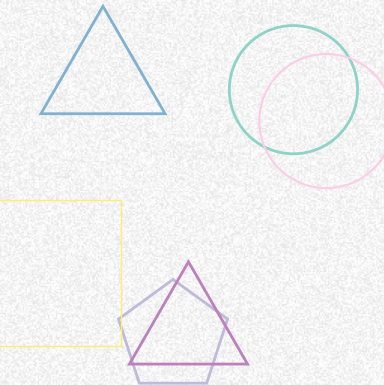[{"shape": "circle", "thickness": 2, "radius": 0.83, "center": [0.762, 0.767]}, {"shape": "pentagon", "thickness": 2, "radius": 0.74, "center": [0.449, 0.125]}, {"shape": "triangle", "thickness": 2, "radius": 0.93, "center": [0.268, 0.798]}, {"shape": "circle", "thickness": 1.5, "radius": 0.87, "center": [0.848, 0.686]}, {"shape": "triangle", "thickness": 2, "radius": 0.89, "center": [0.49, 0.143]}, {"shape": "square", "thickness": 1, "radius": 0.95, "center": [0.126, 0.291]}]